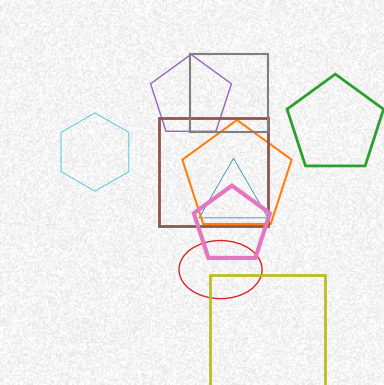[{"shape": "triangle", "thickness": 0.5, "radius": 0.52, "center": [0.607, 0.486]}, {"shape": "pentagon", "thickness": 1.5, "radius": 0.75, "center": [0.616, 0.539]}, {"shape": "pentagon", "thickness": 2, "radius": 0.66, "center": [0.871, 0.676]}, {"shape": "oval", "thickness": 1, "radius": 0.54, "center": [0.573, 0.3]}, {"shape": "pentagon", "thickness": 1, "radius": 0.55, "center": [0.496, 0.748]}, {"shape": "square", "thickness": 2, "radius": 0.71, "center": [0.554, 0.553]}, {"shape": "pentagon", "thickness": 3, "radius": 0.52, "center": [0.602, 0.414]}, {"shape": "square", "thickness": 1.5, "radius": 0.51, "center": [0.594, 0.758]}, {"shape": "square", "thickness": 2, "radius": 0.74, "center": [0.695, 0.136]}, {"shape": "hexagon", "thickness": 0.5, "radius": 0.51, "center": [0.247, 0.605]}]